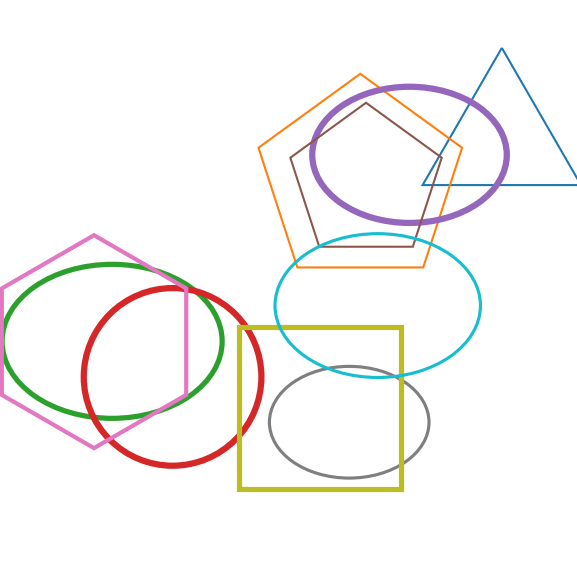[{"shape": "triangle", "thickness": 1, "radius": 0.79, "center": [0.869, 0.758]}, {"shape": "pentagon", "thickness": 1, "radius": 0.93, "center": [0.624, 0.686]}, {"shape": "oval", "thickness": 2.5, "radius": 0.95, "center": [0.194, 0.408]}, {"shape": "circle", "thickness": 3, "radius": 0.77, "center": [0.299, 0.346]}, {"shape": "oval", "thickness": 3, "radius": 0.84, "center": [0.709, 0.731]}, {"shape": "pentagon", "thickness": 1, "radius": 0.69, "center": [0.634, 0.683]}, {"shape": "hexagon", "thickness": 2, "radius": 0.92, "center": [0.163, 0.408]}, {"shape": "oval", "thickness": 1.5, "radius": 0.69, "center": [0.605, 0.268]}, {"shape": "square", "thickness": 2.5, "radius": 0.7, "center": [0.555, 0.292]}, {"shape": "oval", "thickness": 1.5, "radius": 0.89, "center": [0.654, 0.47]}]